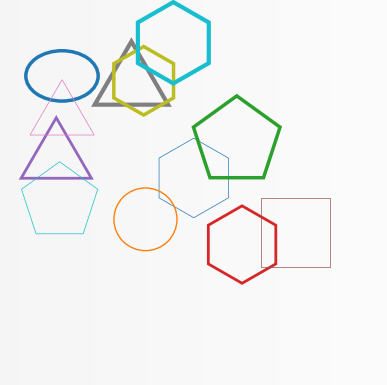[{"shape": "oval", "thickness": 2.5, "radius": 0.47, "center": [0.16, 0.803]}, {"shape": "hexagon", "thickness": 0.5, "radius": 0.52, "center": [0.5, 0.538]}, {"shape": "circle", "thickness": 1, "radius": 0.41, "center": [0.375, 0.43]}, {"shape": "pentagon", "thickness": 2.5, "radius": 0.59, "center": [0.611, 0.633]}, {"shape": "hexagon", "thickness": 2, "radius": 0.5, "center": [0.625, 0.365]}, {"shape": "triangle", "thickness": 2, "radius": 0.52, "center": [0.145, 0.589]}, {"shape": "square", "thickness": 0.5, "radius": 0.45, "center": [0.763, 0.397]}, {"shape": "triangle", "thickness": 0.5, "radius": 0.48, "center": [0.16, 0.697]}, {"shape": "triangle", "thickness": 3, "radius": 0.55, "center": [0.339, 0.783]}, {"shape": "hexagon", "thickness": 2.5, "radius": 0.44, "center": [0.371, 0.79]}, {"shape": "hexagon", "thickness": 3, "radius": 0.53, "center": [0.447, 0.889]}, {"shape": "pentagon", "thickness": 0.5, "radius": 0.52, "center": [0.154, 0.476]}]